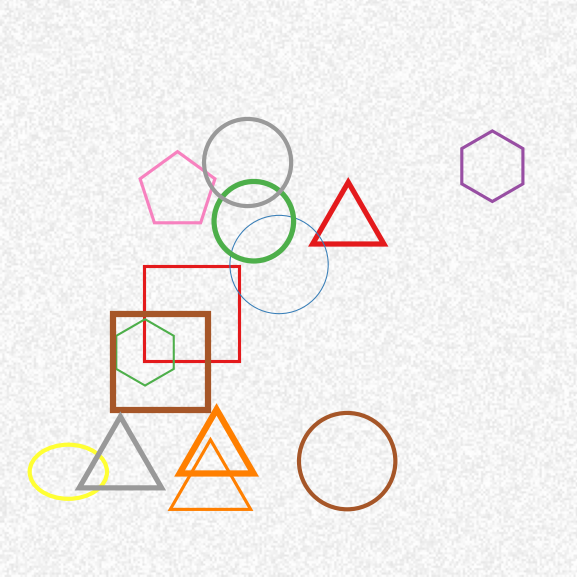[{"shape": "triangle", "thickness": 2.5, "radius": 0.36, "center": [0.603, 0.612]}, {"shape": "square", "thickness": 1.5, "radius": 0.41, "center": [0.332, 0.457]}, {"shape": "circle", "thickness": 0.5, "radius": 0.43, "center": [0.483, 0.541]}, {"shape": "circle", "thickness": 2.5, "radius": 0.34, "center": [0.44, 0.616]}, {"shape": "hexagon", "thickness": 1, "radius": 0.29, "center": [0.251, 0.389]}, {"shape": "hexagon", "thickness": 1.5, "radius": 0.31, "center": [0.853, 0.711]}, {"shape": "triangle", "thickness": 1.5, "radius": 0.4, "center": [0.364, 0.157]}, {"shape": "triangle", "thickness": 3, "radius": 0.37, "center": [0.375, 0.216]}, {"shape": "oval", "thickness": 2, "radius": 0.33, "center": [0.118, 0.182]}, {"shape": "square", "thickness": 3, "radius": 0.42, "center": [0.278, 0.373]}, {"shape": "circle", "thickness": 2, "radius": 0.42, "center": [0.601, 0.201]}, {"shape": "pentagon", "thickness": 1.5, "radius": 0.34, "center": [0.307, 0.668]}, {"shape": "circle", "thickness": 2, "radius": 0.38, "center": [0.429, 0.718]}, {"shape": "triangle", "thickness": 2.5, "radius": 0.41, "center": [0.208, 0.196]}]